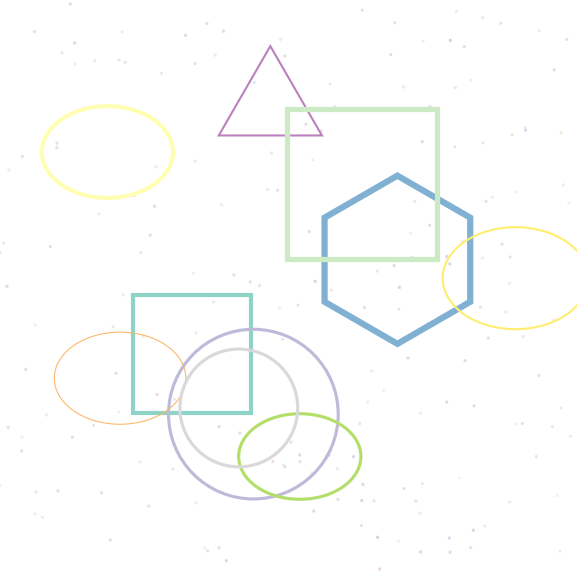[{"shape": "square", "thickness": 2, "radius": 0.51, "center": [0.332, 0.386]}, {"shape": "oval", "thickness": 2, "radius": 0.57, "center": [0.186, 0.736]}, {"shape": "circle", "thickness": 1.5, "radius": 0.73, "center": [0.439, 0.282]}, {"shape": "hexagon", "thickness": 3, "radius": 0.73, "center": [0.688, 0.549]}, {"shape": "oval", "thickness": 0.5, "radius": 0.57, "center": [0.208, 0.344]}, {"shape": "oval", "thickness": 1.5, "radius": 0.53, "center": [0.519, 0.209]}, {"shape": "circle", "thickness": 1.5, "radius": 0.51, "center": [0.414, 0.293]}, {"shape": "triangle", "thickness": 1, "radius": 0.52, "center": [0.468, 0.816]}, {"shape": "square", "thickness": 2.5, "radius": 0.65, "center": [0.627, 0.68]}, {"shape": "oval", "thickness": 1, "radius": 0.63, "center": [0.893, 0.517]}]